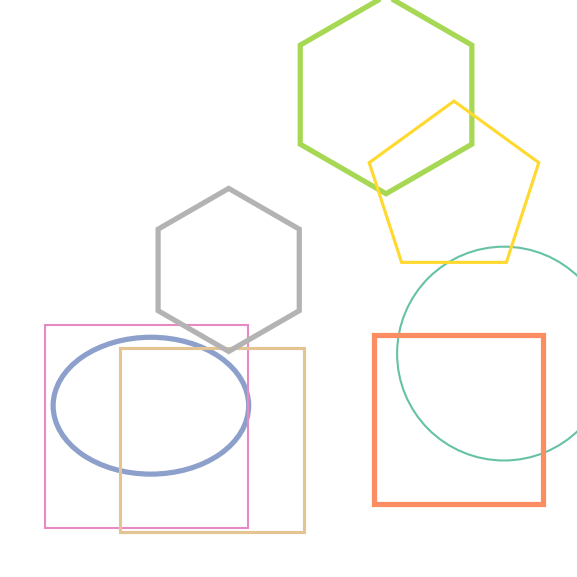[{"shape": "circle", "thickness": 1, "radius": 0.93, "center": [0.873, 0.387]}, {"shape": "square", "thickness": 2.5, "radius": 0.73, "center": [0.794, 0.273]}, {"shape": "oval", "thickness": 2.5, "radius": 0.85, "center": [0.261, 0.297]}, {"shape": "square", "thickness": 1, "radius": 0.88, "center": [0.254, 0.261]}, {"shape": "hexagon", "thickness": 2.5, "radius": 0.86, "center": [0.668, 0.835]}, {"shape": "pentagon", "thickness": 1.5, "radius": 0.77, "center": [0.786, 0.67]}, {"shape": "square", "thickness": 1.5, "radius": 0.8, "center": [0.368, 0.238]}, {"shape": "hexagon", "thickness": 2.5, "radius": 0.71, "center": [0.396, 0.532]}]